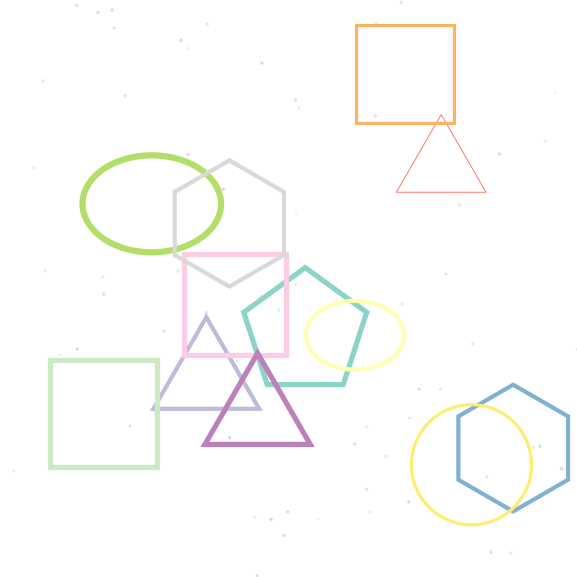[{"shape": "pentagon", "thickness": 2.5, "radius": 0.56, "center": [0.529, 0.424]}, {"shape": "oval", "thickness": 2, "radius": 0.43, "center": [0.615, 0.419]}, {"shape": "triangle", "thickness": 2, "radius": 0.53, "center": [0.357, 0.344]}, {"shape": "triangle", "thickness": 0.5, "radius": 0.45, "center": [0.764, 0.711]}, {"shape": "hexagon", "thickness": 2, "radius": 0.55, "center": [0.889, 0.223]}, {"shape": "square", "thickness": 1.5, "radius": 0.42, "center": [0.702, 0.872]}, {"shape": "oval", "thickness": 3, "radius": 0.6, "center": [0.263, 0.646]}, {"shape": "square", "thickness": 2.5, "radius": 0.44, "center": [0.407, 0.472]}, {"shape": "hexagon", "thickness": 2, "radius": 0.55, "center": [0.397, 0.612]}, {"shape": "triangle", "thickness": 2.5, "radius": 0.53, "center": [0.446, 0.282]}, {"shape": "square", "thickness": 2.5, "radius": 0.46, "center": [0.179, 0.283]}, {"shape": "circle", "thickness": 1.5, "radius": 0.52, "center": [0.816, 0.194]}]